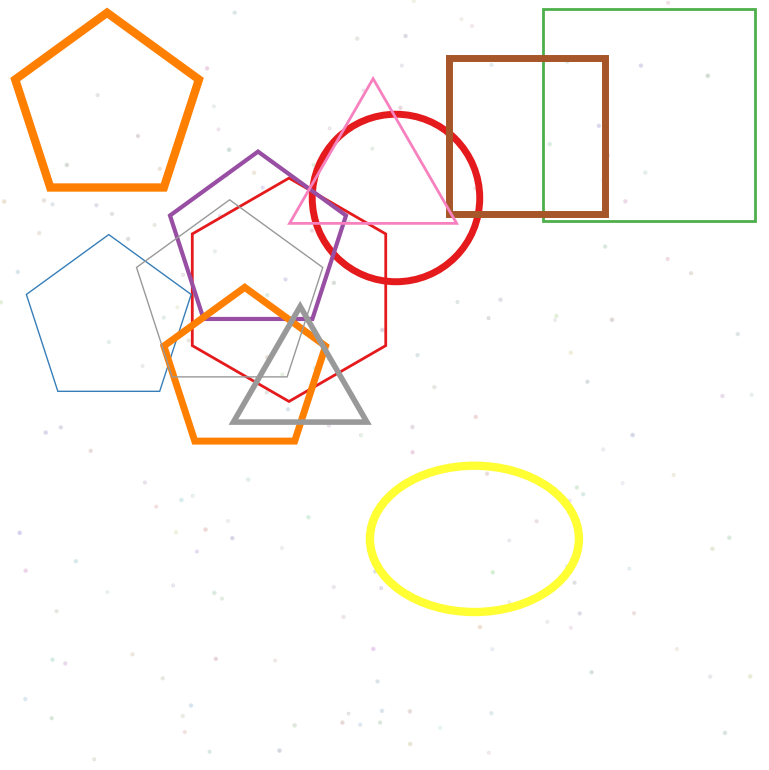[{"shape": "circle", "thickness": 2.5, "radius": 0.54, "center": [0.514, 0.743]}, {"shape": "hexagon", "thickness": 1, "radius": 0.73, "center": [0.375, 0.624]}, {"shape": "pentagon", "thickness": 0.5, "radius": 0.56, "center": [0.141, 0.583]}, {"shape": "square", "thickness": 1, "radius": 0.69, "center": [0.843, 0.851]}, {"shape": "pentagon", "thickness": 1.5, "radius": 0.6, "center": [0.335, 0.683]}, {"shape": "pentagon", "thickness": 3, "radius": 0.63, "center": [0.139, 0.858]}, {"shape": "pentagon", "thickness": 2.5, "radius": 0.55, "center": [0.318, 0.516]}, {"shape": "oval", "thickness": 3, "radius": 0.68, "center": [0.616, 0.3]}, {"shape": "square", "thickness": 2.5, "radius": 0.51, "center": [0.685, 0.823]}, {"shape": "triangle", "thickness": 1, "radius": 0.63, "center": [0.485, 0.773]}, {"shape": "pentagon", "thickness": 0.5, "radius": 0.64, "center": [0.298, 0.613]}, {"shape": "triangle", "thickness": 2, "radius": 0.5, "center": [0.39, 0.502]}]